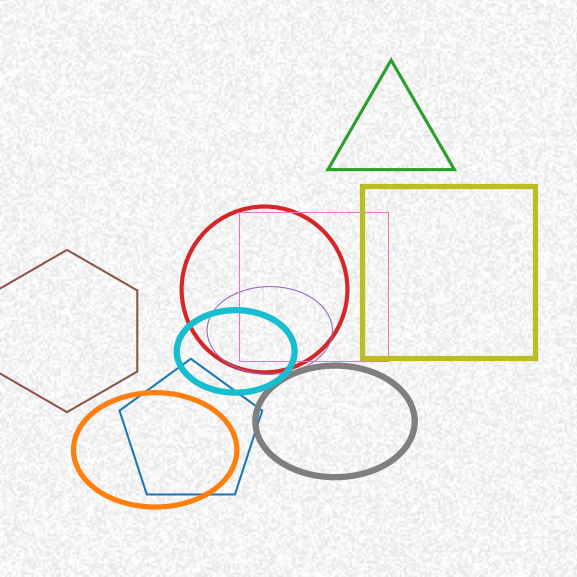[{"shape": "pentagon", "thickness": 1, "radius": 0.65, "center": [0.33, 0.248]}, {"shape": "oval", "thickness": 2.5, "radius": 0.71, "center": [0.269, 0.22]}, {"shape": "triangle", "thickness": 1.5, "radius": 0.63, "center": [0.677, 0.769]}, {"shape": "circle", "thickness": 2, "radius": 0.72, "center": [0.458, 0.498]}, {"shape": "oval", "thickness": 0.5, "radius": 0.54, "center": [0.467, 0.427]}, {"shape": "hexagon", "thickness": 1, "radius": 0.7, "center": [0.116, 0.426]}, {"shape": "square", "thickness": 0.5, "radius": 0.64, "center": [0.543, 0.503]}, {"shape": "oval", "thickness": 3, "radius": 0.69, "center": [0.58, 0.269]}, {"shape": "square", "thickness": 2.5, "radius": 0.75, "center": [0.776, 0.528]}, {"shape": "oval", "thickness": 3, "radius": 0.51, "center": [0.408, 0.391]}]